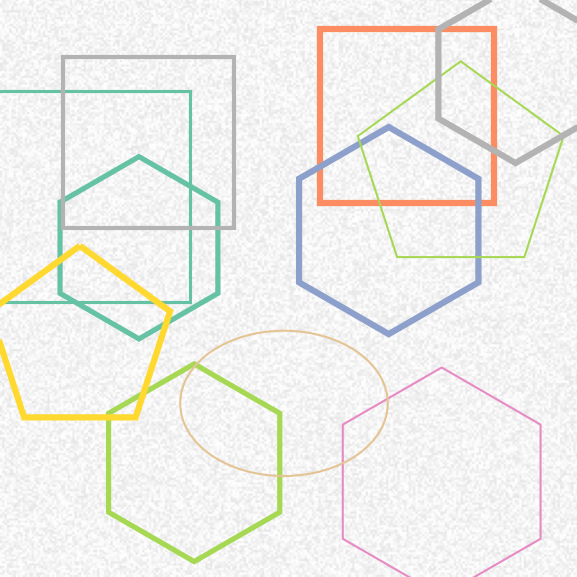[{"shape": "hexagon", "thickness": 2.5, "radius": 0.79, "center": [0.241, 0.57]}, {"shape": "square", "thickness": 1.5, "radius": 0.92, "center": [0.146, 0.659]}, {"shape": "square", "thickness": 3, "radius": 0.75, "center": [0.704, 0.799]}, {"shape": "hexagon", "thickness": 3, "radius": 0.9, "center": [0.673, 0.6]}, {"shape": "hexagon", "thickness": 1, "radius": 0.99, "center": [0.765, 0.165]}, {"shape": "pentagon", "thickness": 1, "radius": 0.94, "center": [0.798, 0.706]}, {"shape": "hexagon", "thickness": 2.5, "radius": 0.86, "center": [0.336, 0.198]}, {"shape": "pentagon", "thickness": 3, "radius": 0.82, "center": [0.138, 0.409]}, {"shape": "oval", "thickness": 1, "radius": 0.9, "center": [0.492, 0.301]}, {"shape": "square", "thickness": 2, "radius": 0.74, "center": [0.258, 0.752]}, {"shape": "hexagon", "thickness": 3, "radius": 0.77, "center": [0.893, 0.871]}]